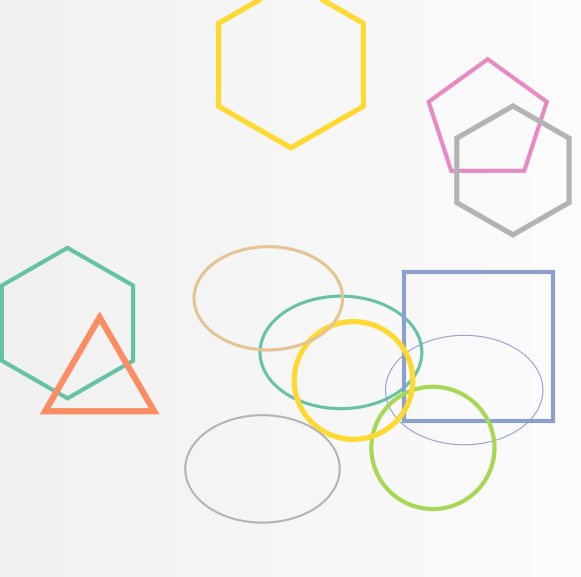[{"shape": "oval", "thickness": 1.5, "radius": 0.7, "center": [0.587, 0.389]}, {"shape": "hexagon", "thickness": 2, "radius": 0.65, "center": [0.116, 0.44]}, {"shape": "triangle", "thickness": 3, "radius": 0.54, "center": [0.171, 0.341]}, {"shape": "oval", "thickness": 0.5, "radius": 0.68, "center": [0.799, 0.324]}, {"shape": "square", "thickness": 2, "radius": 0.64, "center": [0.823, 0.399]}, {"shape": "pentagon", "thickness": 2, "radius": 0.53, "center": [0.839, 0.79]}, {"shape": "circle", "thickness": 2, "radius": 0.53, "center": [0.745, 0.224]}, {"shape": "circle", "thickness": 2.5, "radius": 0.51, "center": [0.608, 0.34]}, {"shape": "hexagon", "thickness": 2.5, "radius": 0.72, "center": [0.501, 0.887]}, {"shape": "oval", "thickness": 1.5, "radius": 0.64, "center": [0.462, 0.483]}, {"shape": "oval", "thickness": 1, "radius": 0.66, "center": [0.452, 0.187]}, {"shape": "hexagon", "thickness": 2.5, "radius": 0.56, "center": [0.882, 0.704]}]